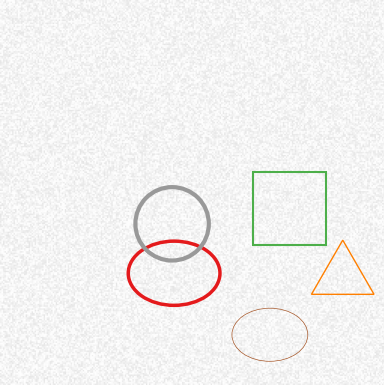[{"shape": "oval", "thickness": 2.5, "radius": 0.6, "center": [0.452, 0.29]}, {"shape": "square", "thickness": 1.5, "radius": 0.47, "center": [0.752, 0.458]}, {"shape": "triangle", "thickness": 1, "radius": 0.47, "center": [0.89, 0.282]}, {"shape": "oval", "thickness": 0.5, "radius": 0.49, "center": [0.701, 0.131]}, {"shape": "circle", "thickness": 3, "radius": 0.48, "center": [0.447, 0.419]}]